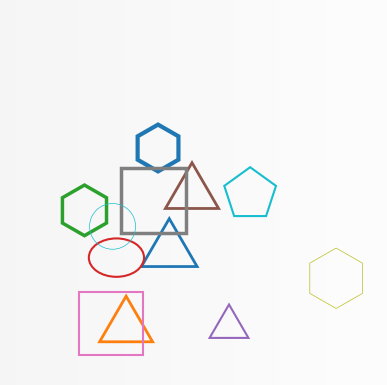[{"shape": "hexagon", "thickness": 3, "radius": 0.3, "center": [0.408, 0.616]}, {"shape": "triangle", "thickness": 2, "radius": 0.41, "center": [0.437, 0.349]}, {"shape": "triangle", "thickness": 2, "radius": 0.39, "center": [0.325, 0.152]}, {"shape": "hexagon", "thickness": 2.5, "radius": 0.33, "center": [0.218, 0.454]}, {"shape": "oval", "thickness": 1.5, "radius": 0.36, "center": [0.3, 0.331]}, {"shape": "triangle", "thickness": 1.5, "radius": 0.29, "center": [0.591, 0.151]}, {"shape": "triangle", "thickness": 2, "radius": 0.4, "center": [0.496, 0.498]}, {"shape": "square", "thickness": 1.5, "radius": 0.41, "center": [0.286, 0.16]}, {"shape": "square", "thickness": 2.5, "radius": 0.42, "center": [0.396, 0.479]}, {"shape": "hexagon", "thickness": 0.5, "radius": 0.39, "center": [0.867, 0.277]}, {"shape": "pentagon", "thickness": 1.5, "radius": 0.35, "center": [0.646, 0.496]}, {"shape": "circle", "thickness": 0.5, "radius": 0.3, "center": [0.291, 0.412]}]